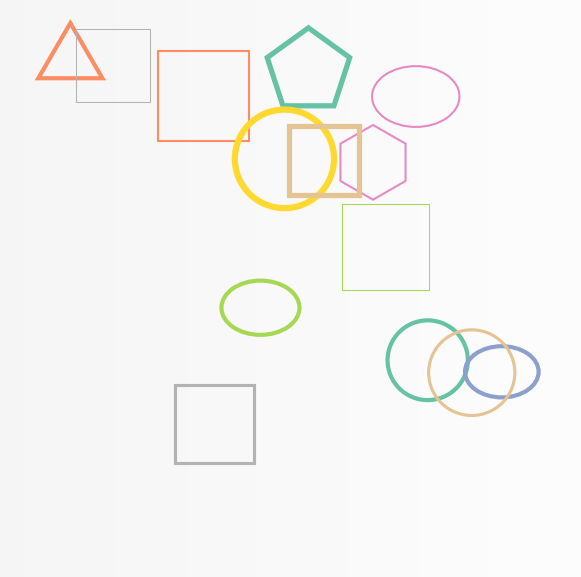[{"shape": "pentagon", "thickness": 2.5, "radius": 0.37, "center": [0.531, 0.876]}, {"shape": "circle", "thickness": 2, "radius": 0.35, "center": [0.736, 0.375]}, {"shape": "triangle", "thickness": 2, "radius": 0.32, "center": [0.121, 0.895]}, {"shape": "square", "thickness": 1, "radius": 0.39, "center": [0.35, 0.833]}, {"shape": "oval", "thickness": 2, "radius": 0.32, "center": [0.863, 0.355]}, {"shape": "oval", "thickness": 1, "radius": 0.38, "center": [0.715, 0.832]}, {"shape": "hexagon", "thickness": 1, "radius": 0.32, "center": [0.642, 0.718]}, {"shape": "square", "thickness": 0.5, "radius": 0.38, "center": [0.663, 0.572]}, {"shape": "oval", "thickness": 2, "radius": 0.34, "center": [0.448, 0.466]}, {"shape": "circle", "thickness": 3, "radius": 0.43, "center": [0.489, 0.724]}, {"shape": "circle", "thickness": 1.5, "radius": 0.37, "center": [0.812, 0.354]}, {"shape": "square", "thickness": 2.5, "radius": 0.3, "center": [0.558, 0.721]}, {"shape": "square", "thickness": 1.5, "radius": 0.34, "center": [0.369, 0.265]}, {"shape": "square", "thickness": 0.5, "radius": 0.32, "center": [0.194, 0.886]}]